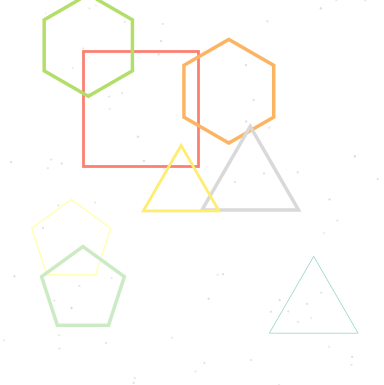[{"shape": "triangle", "thickness": 0.5, "radius": 0.67, "center": [0.815, 0.201]}, {"shape": "pentagon", "thickness": 1, "radius": 0.54, "center": [0.185, 0.374]}, {"shape": "square", "thickness": 2, "radius": 0.74, "center": [0.365, 0.718]}, {"shape": "hexagon", "thickness": 2.5, "radius": 0.67, "center": [0.594, 0.763]}, {"shape": "hexagon", "thickness": 2.5, "radius": 0.66, "center": [0.229, 0.882]}, {"shape": "triangle", "thickness": 2.5, "radius": 0.72, "center": [0.65, 0.527]}, {"shape": "pentagon", "thickness": 2.5, "radius": 0.57, "center": [0.215, 0.247]}, {"shape": "triangle", "thickness": 2, "radius": 0.57, "center": [0.47, 0.509]}]